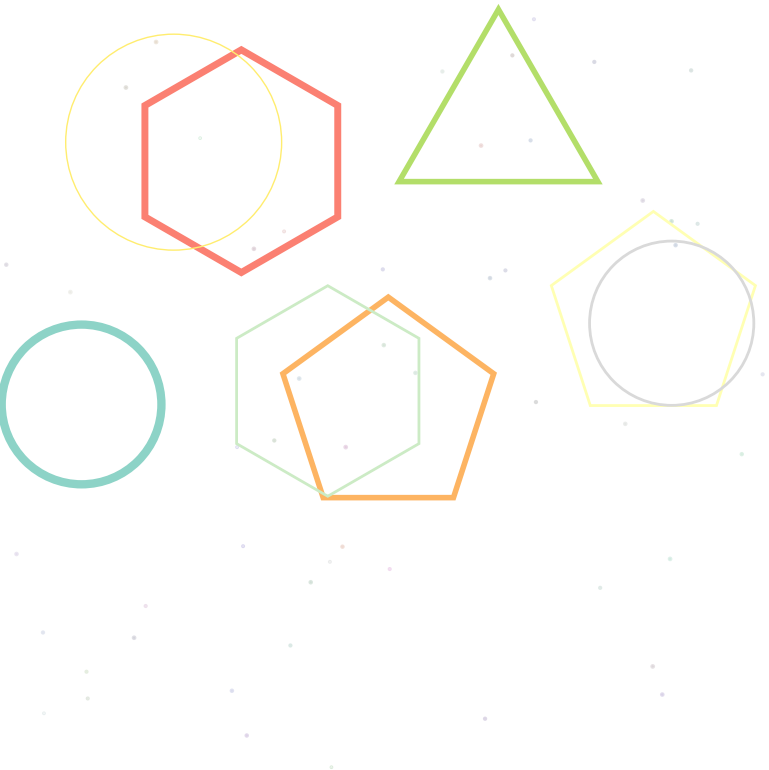[{"shape": "circle", "thickness": 3, "radius": 0.52, "center": [0.106, 0.475]}, {"shape": "pentagon", "thickness": 1, "radius": 0.7, "center": [0.849, 0.586]}, {"shape": "hexagon", "thickness": 2.5, "radius": 0.72, "center": [0.313, 0.791]}, {"shape": "pentagon", "thickness": 2, "radius": 0.72, "center": [0.504, 0.47]}, {"shape": "triangle", "thickness": 2, "radius": 0.75, "center": [0.647, 0.839]}, {"shape": "circle", "thickness": 1, "radius": 0.53, "center": [0.872, 0.58]}, {"shape": "hexagon", "thickness": 1, "radius": 0.68, "center": [0.426, 0.492]}, {"shape": "circle", "thickness": 0.5, "radius": 0.7, "center": [0.226, 0.815]}]